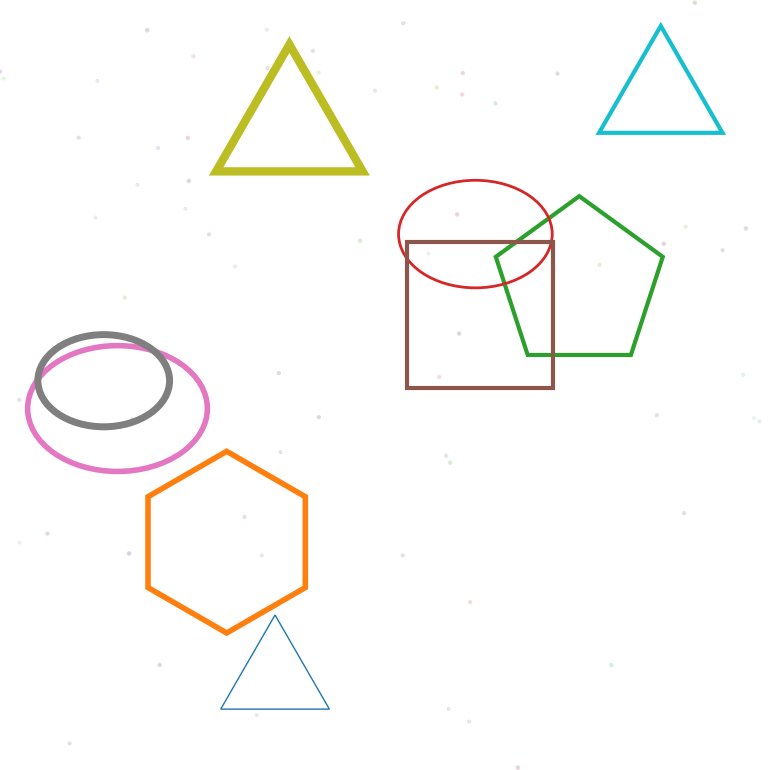[{"shape": "triangle", "thickness": 0.5, "radius": 0.41, "center": [0.357, 0.12]}, {"shape": "hexagon", "thickness": 2, "radius": 0.59, "center": [0.294, 0.296]}, {"shape": "pentagon", "thickness": 1.5, "radius": 0.57, "center": [0.752, 0.631]}, {"shape": "oval", "thickness": 1, "radius": 0.5, "center": [0.617, 0.696]}, {"shape": "square", "thickness": 1.5, "radius": 0.47, "center": [0.623, 0.59]}, {"shape": "oval", "thickness": 2, "radius": 0.58, "center": [0.153, 0.469]}, {"shape": "oval", "thickness": 2.5, "radius": 0.43, "center": [0.135, 0.506]}, {"shape": "triangle", "thickness": 3, "radius": 0.55, "center": [0.376, 0.832]}, {"shape": "triangle", "thickness": 1.5, "radius": 0.46, "center": [0.858, 0.874]}]